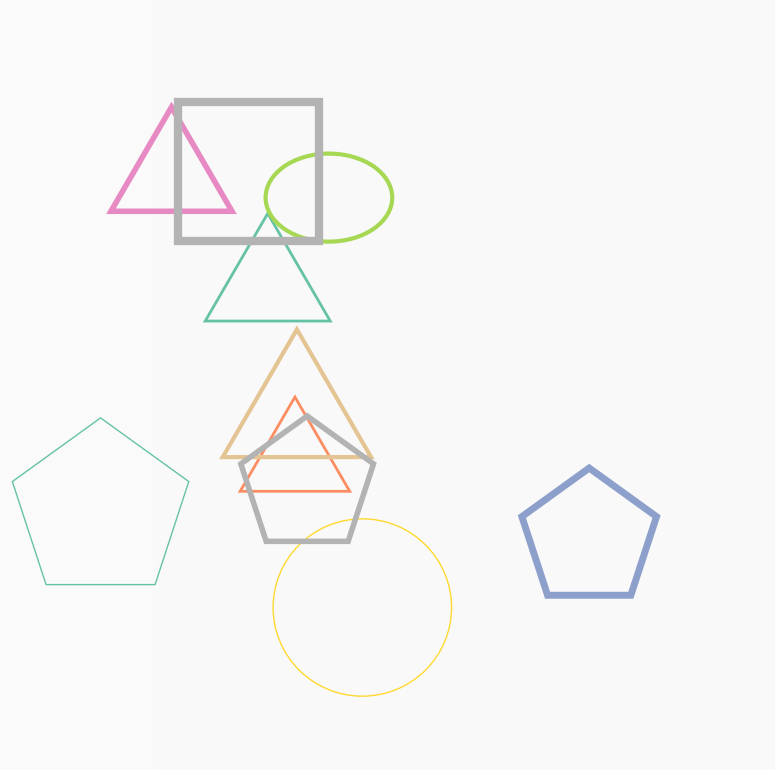[{"shape": "triangle", "thickness": 1, "radius": 0.47, "center": [0.345, 0.63]}, {"shape": "pentagon", "thickness": 0.5, "radius": 0.6, "center": [0.13, 0.338]}, {"shape": "triangle", "thickness": 1, "radius": 0.41, "center": [0.381, 0.403]}, {"shape": "pentagon", "thickness": 2.5, "radius": 0.46, "center": [0.76, 0.301]}, {"shape": "triangle", "thickness": 2, "radius": 0.45, "center": [0.221, 0.771]}, {"shape": "oval", "thickness": 1.5, "radius": 0.41, "center": [0.424, 0.743]}, {"shape": "circle", "thickness": 0.5, "radius": 0.58, "center": [0.468, 0.211]}, {"shape": "triangle", "thickness": 1.5, "radius": 0.55, "center": [0.383, 0.462]}, {"shape": "pentagon", "thickness": 2, "radius": 0.45, "center": [0.396, 0.37]}, {"shape": "square", "thickness": 3, "radius": 0.45, "center": [0.321, 0.777]}]